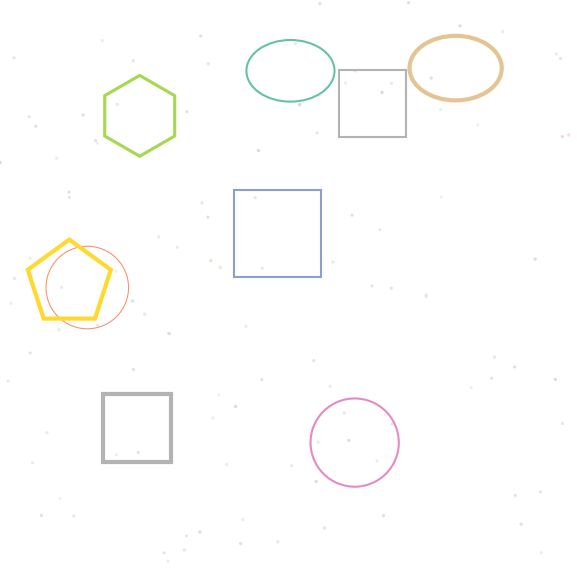[{"shape": "oval", "thickness": 1, "radius": 0.38, "center": [0.503, 0.877]}, {"shape": "circle", "thickness": 0.5, "radius": 0.36, "center": [0.151, 0.501]}, {"shape": "square", "thickness": 1, "radius": 0.37, "center": [0.48, 0.595]}, {"shape": "circle", "thickness": 1, "radius": 0.38, "center": [0.614, 0.233]}, {"shape": "hexagon", "thickness": 1.5, "radius": 0.35, "center": [0.242, 0.799]}, {"shape": "pentagon", "thickness": 2, "radius": 0.38, "center": [0.12, 0.509]}, {"shape": "oval", "thickness": 2, "radius": 0.4, "center": [0.789, 0.881]}, {"shape": "square", "thickness": 1, "radius": 0.29, "center": [0.645, 0.82]}, {"shape": "square", "thickness": 2, "radius": 0.3, "center": [0.237, 0.258]}]